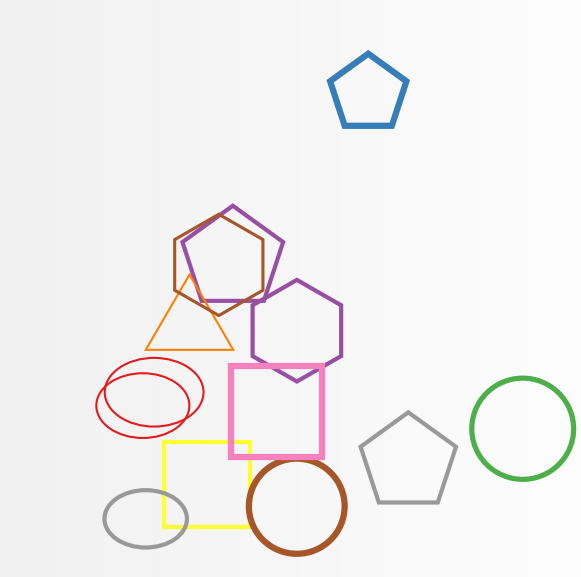[{"shape": "oval", "thickness": 1, "radius": 0.4, "center": [0.246, 0.297]}, {"shape": "oval", "thickness": 1, "radius": 0.42, "center": [0.265, 0.32]}, {"shape": "pentagon", "thickness": 3, "radius": 0.35, "center": [0.634, 0.837]}, {"shape": "circle", "thickness": 2.5, "radius": 0.44, "center": [0.899, 0.257]}, {"shape": "hexagon", "thickness": 2, "radius": 0.44, "center": [0.511, 0.427]}, {"shape": "pentagon", "thickness": 2, "radius": 0.46, "center": [0.401, 0.552]}, {"shape": "triangle", "thickness": 1, "radius": 0.43, "center": [0.326, 0.437]}, {"shape": "square", "thickness": 2, "radius": 0.37, "center": [0.356, 0.159]}, {"shape": "hexagon", "thickness": 1.5, "radius": 0.44, "center": [0.376, 0.54]}, {"shape": "circle", "thickness": 3, "radius": 0.41, "center": [0.511, 0.123]}, {"shape": "square", "thickness": 3, "radius": 0.39, "center": [0.476, 0.287]}, {"shape": "oval", "thickness": 2, "radius": 0.35, "center": [0.251, 0.101]}, {"shape": "pentagon", "thickness": 2, "radius": 0.43, "center": [0.702, 0.199]}]